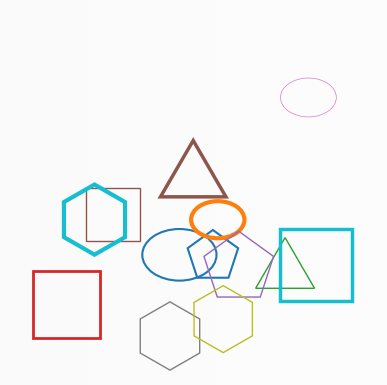[{"shape": "pentagon", "thickness": 1.5, "radius": 0.34, "center": [0.549, 0.334]}, {"shape": "oval", "thickness": 1.5, "radius": 0.48, "center": [0.463, 0.338]}, {"shape": "oval", "thickness": 3, "radius": 0.34, "center": [0.562, 0.429]}, {"shape": "triangle", "thickness": 1, "radius": 0.44, "center": [0.736, 0.295]}, {"shape": "square", "thickness": 2, "radius": 0.43, "center": [0.172, 0.209]}, {"shape": "pentagon", "thickness": 1, "radius": 0.47, "center": [0.616, 0.305]}, {"shape": "triangle", "thickness": 2.5, "radius": 0.49, "center": [0.499, 0.537]}, {"shape": "square", "thickness": 1, "radius": 0.34, "center": [0.291, 0.443]}, {"shape": "oval", "thickness": 0.5, "radius": 0.36, "center": [0.796, 0.747]}, {"shape": "hexagon", "thickness": 1, "radius": 0.44, "center": [0.439, 0.127]}, {"shape": "hexagon", "thickness": 1, "radius": 0.43, "center": [0.576, 0.171]}, {"shape": "hexagon", "thickness": 3, "radius": 0.46, "center": [0.244, 0.43]}, {"shape": "square", "thickness": 2.5, "radius": 0.47, "center": [0.816, 0.313]}]